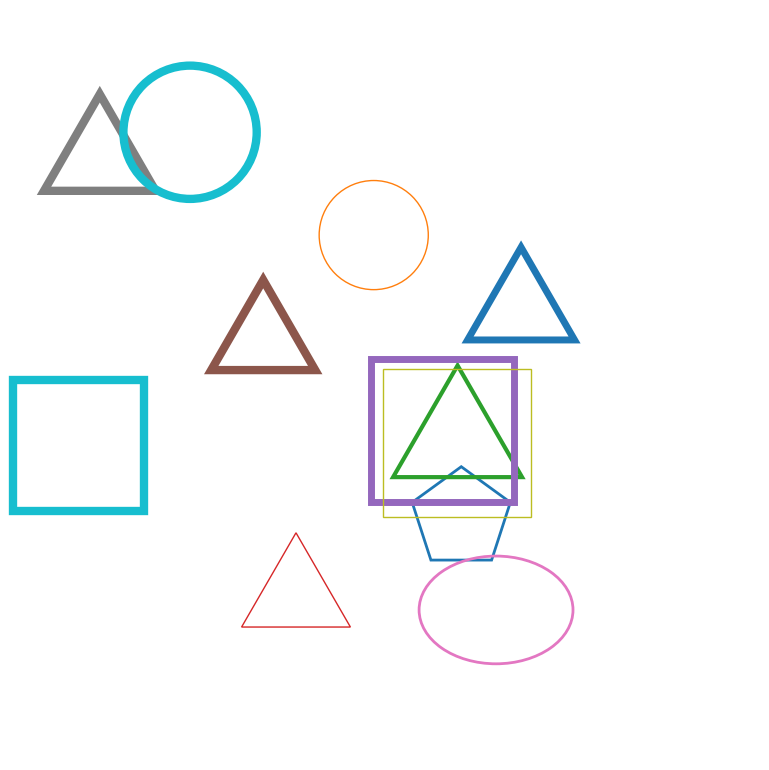[{"shape": "triangle", "thickness": 2.5, "radius": 0.4, "center": [0.677, 0.599]}, {"shape": "pentagon", "thickness": 1, "radius": 0.34, "center": [0.599, 0.327]}, {"shape": "circle", "thickness": 0.5, "radius": 0.35, "center": [0.485, 0.695]}, {"shape": "triangle", "thickness": 1.5, "radius": 0.48, "center": [0.594, 0.429]}, {"shape": "triangle", "thickness": 0.5, "radius": 0.41, "center": [0.384, 0.226]}, {"shape": "square", "thickness": 2.5, "radius": 0.46, "center": [0.575, 0.441]}, {"shape": "triangle", "thickness": 3, "radius": 0.39, "center": [0.342, 0.558]}, {"shape": "oval", "thickness": 1, "radius": 0.5, "center": [0.644, 0.208]}, {"shape": "triangle", "thickness": 3, "radius": 0.42, "center": [0.13, 0.794]}, {"shape": "square", "thickness": 0.5, "radius": 0.48, "center": [0.593, 0.424]}, {"shape": "square", "thickness": 3, "radius": 0.42, "center": [0.102, 0.421]}, {"shape": "circle", "thickness": 3, "radius": 0.43, "center": [0.247, 0.828]}]